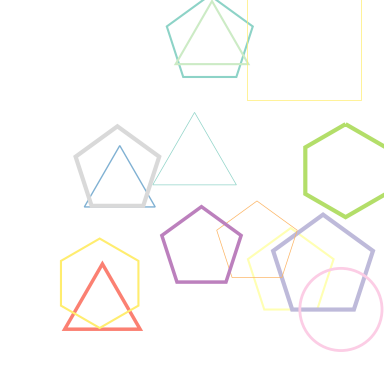[{"shape": "pentagon", "thickness": 1.5, "radius": 0.59, "center": [0.545, 0.895]}, {"shape": "triangle", "thickness": 0.5, "radius": 0.63, "center": [0.505, 0.583]}, {"shape": "pentagon", "thickness": 1.5, "radius": 0.58, "center": [0.755, 0.291]}, {"shape": "pentagon", "thickness": 3, "radius": 0.68, "center": [0.839, 0.306]}, {"shape": "triangle", "thickness": 2.5, "radius": 0.57, "center": [0.266, 0.201]}, {"shape": "triangle", "thickness": 1, "radius": 0.53, "center": [0.311, 0.516]}, {"shape": "pentagon", "thickness": 0.5, "radius": 0.55, "center": [0.667, 0.368]}, {"shape": "hexagon", "thickness": 3, "radius": 0.6, "center": [0.898, 0.557]}, {"shape": "circle", "thickness": 2, "radius": 0.53, "center": [0.886, 0.196]}, {"shape": "pentagon", "thickness": 3, "radius": 0.57, "center": [0.305, 0.558]}, {"shape": "pentagon", "thickness": 2.5, "radius": 0.54, "center": [0.523, 0.355]}, {"shape": "triangle", "thickness": 1.5, "radius": 0.55, "center": [0.551, 0.888]}, {"shape": "square", "thickness": 0.5, "radius": 0.74, "center": [0.789, 0.889]}, {"shape": "hexagon", "thickness": 1.5, "radius": 0.58, "center": [0.259, 0.264]}]